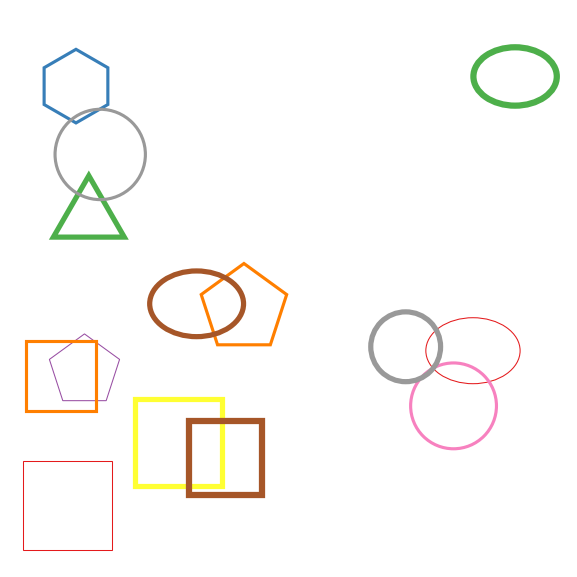[{"shape": "oval", "thickness": 0.5, "radius": 0.41, "center": [0.819, 0.392]}, {"shape": "square", "thickness": 0.5, "radius": 0.39, "center": [0.117, 0.123]}, {"shape": "hexagon", "thickness": 1.5, "radius": 0.32, "center": [0.132, 0.85]}, {"shape": "oval", "thickness": 3, "radius": 0.36, "center": [0.892, 0.867]}, {"shape": "triangle", "thickness": 2.5, "radius": 0.35, "center": [0.154, 0.624]}, {"shape": "pentagon", "thickness": 0.5, "radius": 0.32, "center": [0.146, 0.357]}, {"shape": "pentagon", "thickness": 1.5, "radius": 0.39, "center": [0.422, 0.465]}, {"shape": "square", "thickness": 1.5, "radius": 0.3, "center": [0.105, 0.348]}, {"shape": "square", "thickness": 2.5, "radius": 0.38, "center": [0.309, 0.233]}, {"shape": "square", "thickness": 3, "radius": 0.32, "center": [0.391, 0.206]}, {"shape": "oval", "thickness": 2.5, "radius": 0.41, "center": [0.34, 0.473]}, {"shape": "circle", "thickness": 1.5, "radius": 0.37, "center": [0.785, 0.296]}, {"shape": "circle", "thickness": 1.5, "radius": 0.39, "center": [0.174, 0.732]}, {"shape": "circle", "thickness": 2.5, "radius": 0.3, "center": [0.702, 0.399]}]